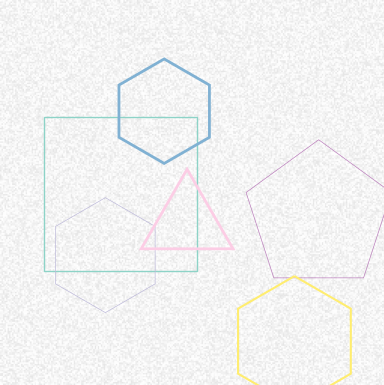[{"shape": "square", "thickness": 1, "radius": 1.0, "center": [0.313, 0.497]}, {"shape": "hexagon", "thickness": 0.5, "radius": 0.75, "center": [0.274, 0.337]}, {"shape": "hexagon", "thickness": 2, "radius": 0.68, "center": [0.426, 0.711]}, {"shape": "triangle", "thickness": 2, "radius": 0.69, "center": [0.486, 0.423]}, {"shape": "pentagon", "thickness": 0.5, "radius": 0.99, "center": [0.828, 0.439]}, {"shape": "hexagon", "thickness": 1.5, "radius": 0.85, "center": [0.765, 0.114]}]